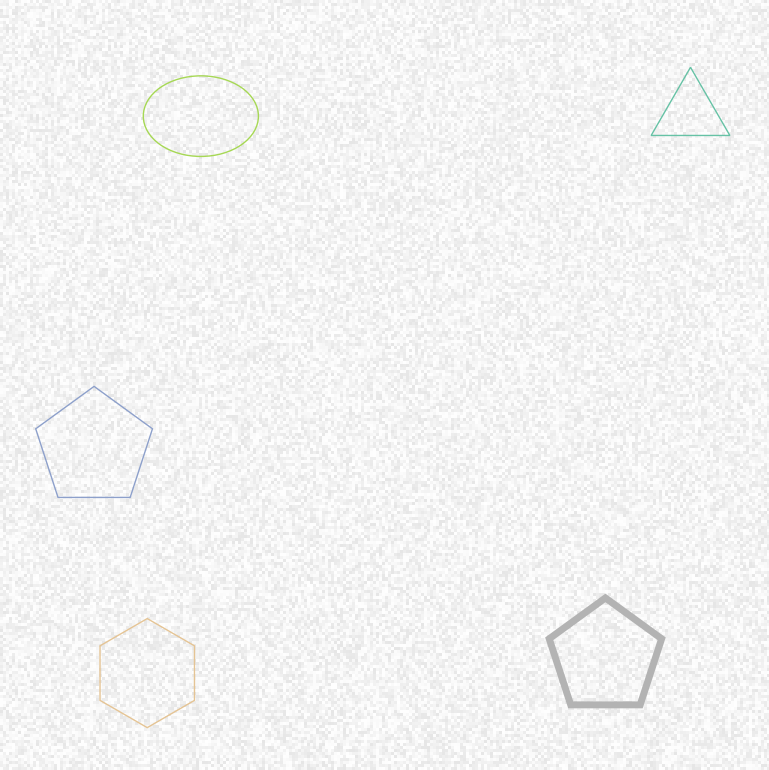[{"shape": "triangle", "thickness": 0.5, "radius": 0.3, "center": [0.897, 0.854]}, {"shape": "pentagon", "thickness": 0.5, "radius": 0.4, "center": [0.122, 0.418]}, {"shape": "oval", "thickness": 0.5, "radius": 0.37, "center": [0.261, 0.849]}, {"shape": "hexagon", "thickness": 0.5, "radius": 0.35, "center": [0.191, 0.126]}, {"shape": "pentagon", "thickness": 2.5, "radius": 0.38, "center": [0.786, 0.147]}]